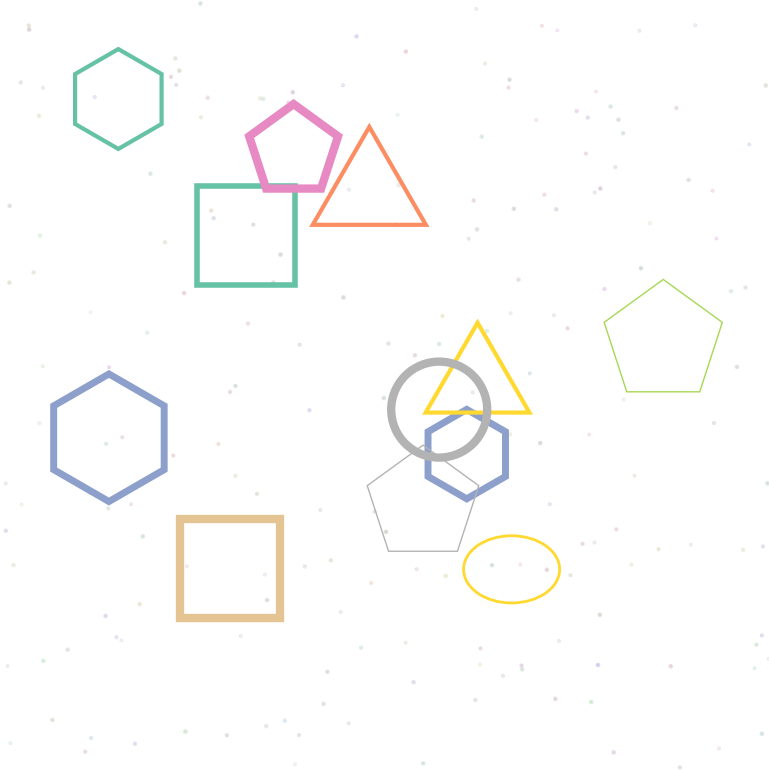[{"shape": "square", "thickness": 2, "radius": 0.32, "center": [0.32, 0.694]}, {"shape": "hexagon", "thickness": 1.5, "radius": 0.32, "center": [0.154, 0.871]}, {"shape": "triangle", "thickness": 1.5, "radius": 0.42, "center": [0.48, 0.75]}, {"shape": "hexagon", "thickness": 2.5, "radius": 0.41, "center": [0.141, 0.432]}, {"shape": "hexagon", "thickness": 2.5, "radius": 0.29, "center": [0.606, 0.41]}, {"shape": "pentagon", "thickness": 3, "radius": 0.3, "center": [0.381, 0.804]}, {"shape": "pentagon", "thickness": 0.5, "radius": 0.4, "center": [0.861, 0.556]}, {"shape": "triangle", "thickness": 1.5, "radius": 0.39, "center": [0.62, 0.503]}, {"shape": "oval", "thickness": 1, "radius": 0.31, "center": [0.664, 0.261]}, {"shape": "square", "thickness": 3, "radius": 0.32, "center": [0.299, 0.262]}, {"shape": "pentagon", "thickness": 0.5, "radius": 0.38, "center": [0.549, 0.346]}, {"shape": "circle", "thickness": 3, "radius": 0.31, "center": [0.57, 0.468]}]